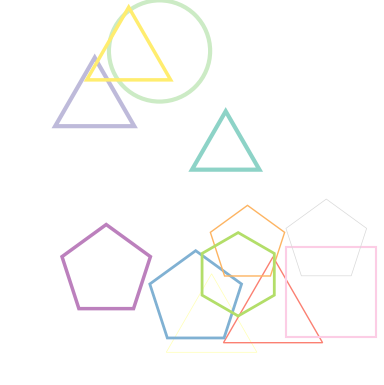[{"shape": "triangle", "thickness": 3, "radius": 0.51, "center": [0.586, 0.61]}, {"shape": "triangle", "thickness": 0.5, "radius": 0.68, "center": [0.55, 0.153]}, {"shape": "triangle", "thickness": 3, "radius": 0.59, "center": [0.246, 0.732]}, {"shape": "triangle", "thickness": 1, "radius": 0.74, "center": [0.709, 0.184]}, {"shape": "pentagon", "thickness": 2, "radius": 0.63, "center": [0.508, 0.224]}, {"shape": "pentagon", "thickness": 1, "radius": 0.51, "center": [0.643, 0.365]}, {"shape": "hexagon", "thickness": 2, "radius": 0.54, "center": [0.619, 0.288]}, {"shape": "square", "thickness": 1.5, "radius": 0.58, "center": [0.86, 0.242]}, {"shape": "pentagon", "thickness": 0.5, "radius": 0.55, "center": [0.848, 0.373]}, {"shape": "pentagon", "thickness": 2.5, "radius": 0.6, "center": [0.276, 0.296]}, {"shape": "circle", "thickness": 3, "radius": 0.66, "center": [0.414, 0.868]}, {"shape": "triangle", "thickness": 2.5, "radius": 0.63, "center": [0.334, 0.855]}]